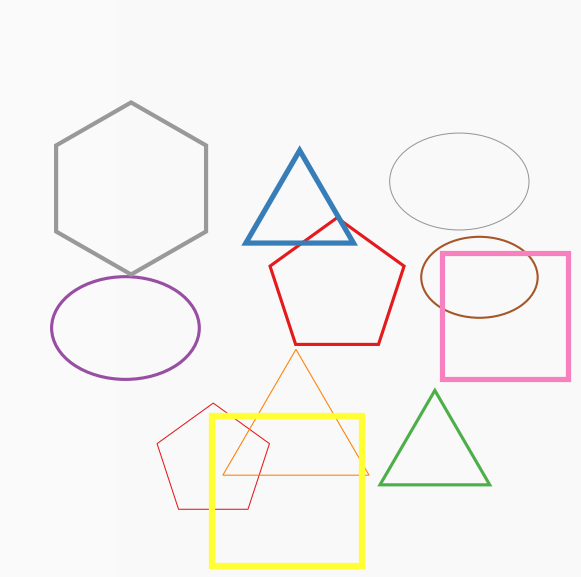[{"shape": "pentagon", "thickness": 1.5, "radius": 0.61, "center": [0.58, 0.501]}, {"shape": "pentagon", "thickness": 0.5, "radius": 0.51, "center": [0.367, 0.199]}, {"shape": "triangle", "thickness": 2.5, "radius": 0.53, "center": [0.516, 0.632]}, {"shape": "triangle", "thickness": 1.5, "radius": 0.54, "center": [0.748, 0.214]}, {"shape": "oval", "thickness": 1.5, "radius": 0.64, "center": [0.216, 0.431]}, {"shape": "triangle", "thickness": 0.5, "radius": 0.73, "center": [0.509, 0.249]}, {"shape": "square", "thickness": 3, "radius": 0.65, "center": [0.493, 0.149]}, {"shape": "oval", "thickness": 1, "radius": 0.5, "center": [0.825, 0.519]}, {"shape": "square", "thickness": 2.5, "radius": 0.55, "center": [0.869, 0.452]}, {"shape": "oval", "thickness": 0.5, "radius": 0.6, "center": [0.79, 0.685]}, {"shape": "hexagon", "thickness": 2, "radius": 0.74, "center": [0.226, 0.673]}]